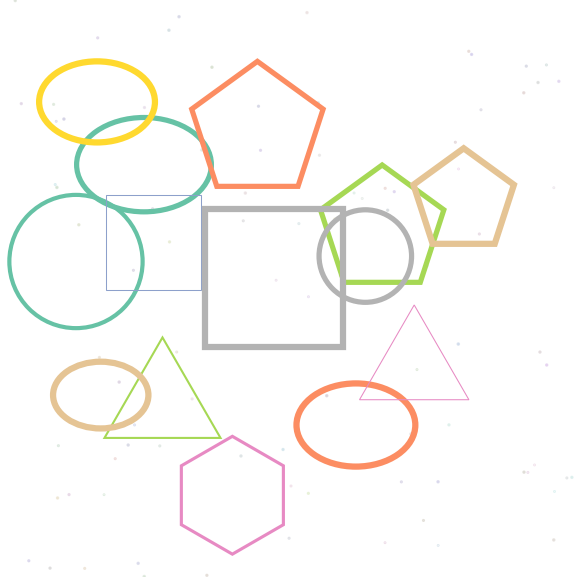[{"shape": "oval", "thickness": 2.5, "radius": 0.58, "center": [0.249, 0.714]}, {"shape": "circle", "thickness": 2, "radius": 0.58, "center": [0.132, 0.546]}, {"shape": "oval", "thickness": 3, "radius": 0.51, "center": [0.616, 0.263]}, {"shape": "pentagon", "thickness": 2.5, "radius": 0.6, "center": [0.446, 0.773]}, {"shape": "square", "thickness": 0.5, "radius": 0.41, "center": [0.266, 0.579]}, {"shape": "triangle", "thickness": 0.5, "radius": 0.55, "center": [0.717, 0.362]}, {"shape": "hexagon", "thickness": 1.5, "radius": 0.51, "center": [0.402, 0.142]}, {"shape": "pentagon", "thickness": 2.5, "radius": 0.56, "center": [0.662, 0.601]}, {"shape": "triangle", "thickness": 1, "radius": 0.58, "center": [0.281, 0.299]}, {"shape": "oval", "thickness": 3, "radius": 0.5, "center": [0.168, 0.823]}, {"shape": "pentagon", "thickness": 3, "radius": 0.46, "center": [0.803, 0.651]}, {"shape": "oval", "thickness": 3, "radius": 0.41, "center": [0.174, 0.315]}, {"shape": "circle", "thickness": 2.5, "radius": 0.4, "center": [0.633, 0.556]}, {"shape": "square", "thickness": 3, "radius": 0.6, "center": [0.475, 0.518]}]